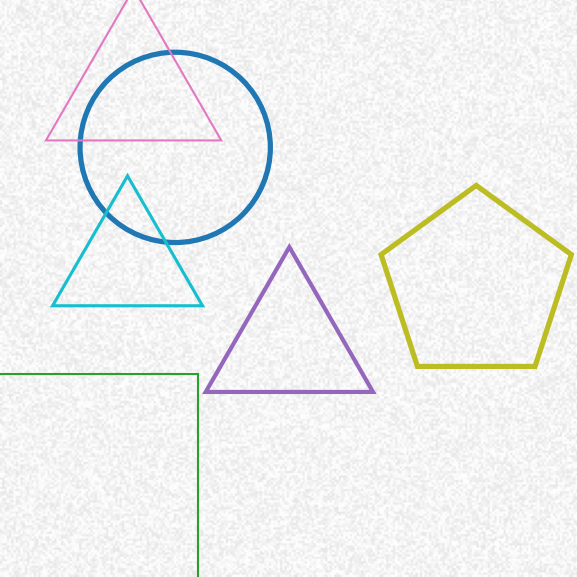[{"shape": "circle", "thickness": 2.5, "radius": 0.82, "center": [0.303, 0.744]}, {"shape": "square", "thickness": 1, "radius": 0.95, "center": [0.151, 0.161]}, {"shape": "triangle", "thickness": 2, "radius": 0.84, "center": [0.501, 0.404]}, {"shape": "triangle", "thickness": 1, "radius": 0.88, "center": [0.231, 0.844]}, {"shape": "pentagon", "thickness": 2.5, "radius": 0.87, "center": [0.825, 0.505]}, {"shape": "triangle", "thickness": 1.5, "radius": 0.75, "center": [0.221, 0.545]}]